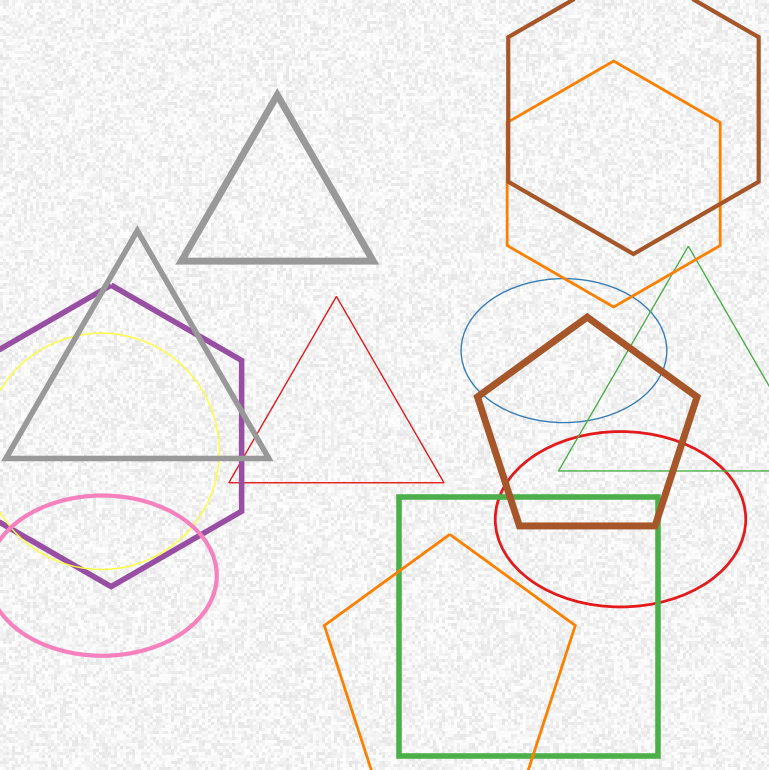[{"shape": "triangle", "thickness": 0.5, "radius": 0.81, "center": [0.437, 0.454]}, {"shape": "oval", "thickness": 1, "radius": 0.81, "center": [0.806, 0.326]}, {"shape": "oval", "thickness": 0.5, "radius": 0.67, "center": [0.732, 0.545]}, {"shape": "triangle", "thickness": 0.5, "radius": 0.97, "center": [0.894, 0.486]}, {"shape": "square", "thickness": 2, "radius": 0.84, "center": [0.686, 0.187]}, {"shape": "hexagon", "thickness": 2, "radius": 0.98, "center": [0.144, 0.434]}, {"shape": "hexagon", "thickness": 1, "radius": 0.8, "center": [0.797, 0.761]}, {"shape": "pentagon", "thickness": 1, "radius": 0.86, "center": [0.584, 0.135]}, {"shape": "circle", "thickness": 0.5, "radius": 0.77, "center": [0.131, 0.414]}, {"shape": "hexagon", "thickness": 1.5, "radius": 0.94, "center": [0.823, 0.858]}, {"shape": "pentagon", "thickness": 2.5, "radius": 0.75, "center": [0.763, 0.438]}, {"shape": "oval", "thickness": 1.5, "radius": 0.74, "center": [0.133, 0.252]}, {"shape": "triangle", "thickness": 2, "radius": 0.99, "center": [0.178, 0.503]}, {"shape": "triangle", "thickness": 2.5, "radius": 0.72, "center": [0.36, 0.733]}]